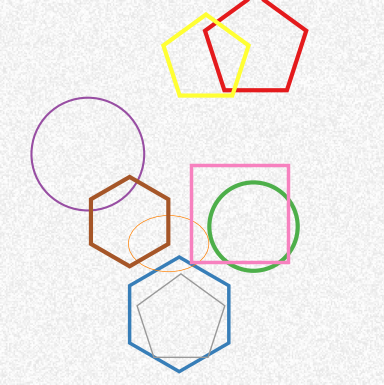[{"shape": "pentagon", "thickness": 3, "radius": 0.69, "center": [0.664, 0.877]}, {"shape": "hexagon", "thickness": 2.5, "radius": 0.74, "center": [0.466, 0.184]}, {"shape": "circle", "thickness": 3, "radius": 0.57, "center": [0.659, 0.411]}, {"shape": "circle", "thickness": 1.5, "radius": 0.73, "center": [0.228, 0.6]}, {"shape": "oval", "thickness": 0.5, "radius": 0.52, "center": [0.438, 0.367]}, {"shape": "pentagon", "thickness": 3, "radius": 0.58, "center": [0.535, 0.846]}, {"shape": "hexagon", "thickness": 3, "radius": 0.58, "center": [0.337, 0.424]}, {"shape": "square", "thickness": 2.5, "radius": 0.63, "center": [0.622, 0.445]}, {"shape": "pentagon", "thickness": 1, "radius": 0.6, "center": [0.47, 0.169]}]